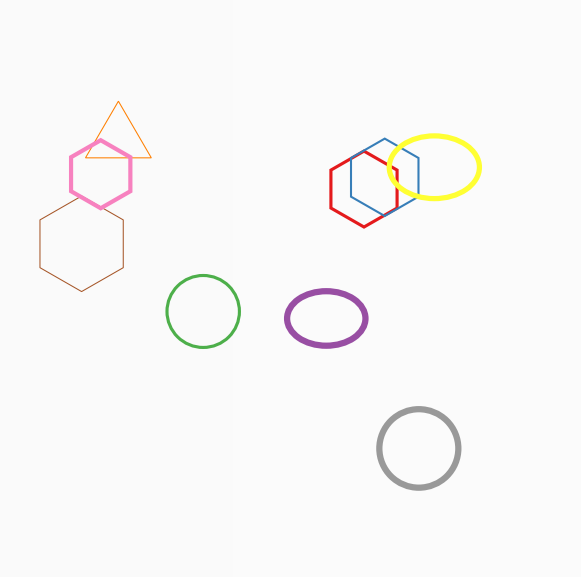[{"shape": "hexagon", "thickness": 1.5, "radius": 0.33, "center": [0.626, 0.672]}, {"shape": "hexagon", "thickness": 1, "radius": 0.34, "center": [0.662, 0.692]}, {"shape": "circle", "thickness": 1.5, "radius": 0.31, "center": [0.35, 0.46]}, {"shape": "oval", "thickness": 3, "radius": 0.34, "center": [0.561, 0.448]}, {"shape": "triangle", "thickness": 0.5, "radius": 0.33, "center": [0.204, 0.759]}, {"shape": "oval", "thickness": 2.5, "radius": 0.39, "center": [0.747, 0.71]}, {"shape": "hexagon", "thickness": 0.5, "radius": 0.41, "center": [0.14, 0.577]}, {"shape": "hexagon", "thickness": 2, "radius": 0.29, "center": [0.173, 0.697]}, {"shape": "circle", "thickness": 3, "radius": 0.34, "center": [0.721, 0.223]}]